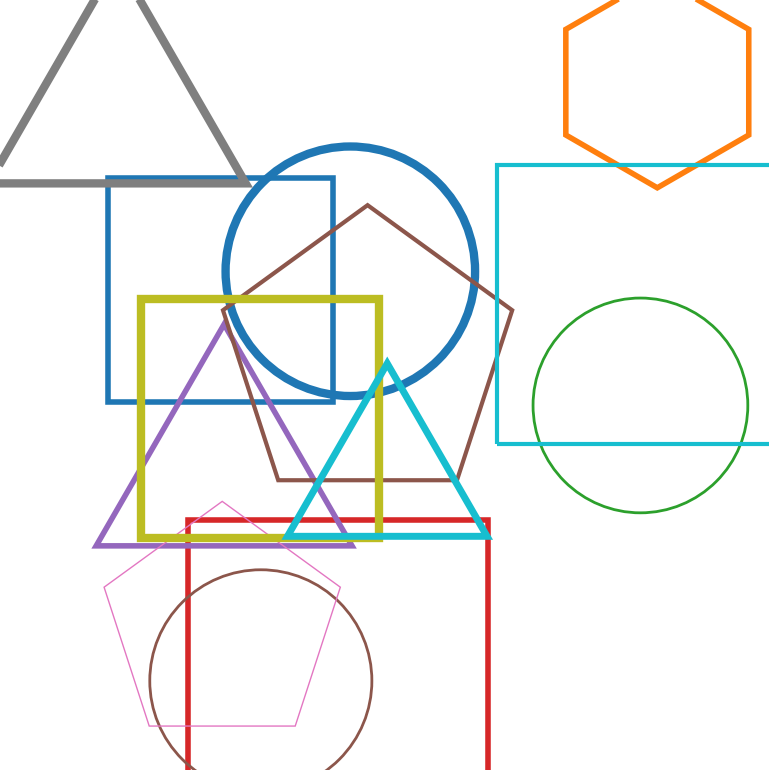[{"shape": "square", "thickness": 2, "radius": 0.73, "center": [0.286, 0.623]}, {"shape": "circle", "thickness": 3, "radius": 0.81, "center": [0.455, 0.648]}, {"shape": "hexagon", "thickness": 2, "radius": 0.69, "center": [0.854, 0.893]}, {"shape": "circle", "thickness": 1, "radius": 0.7, "center": [0.832, 0.473]}, {"shape": "square", "thickness": 2, "radius": 0.98, "center": [0.439, 0.129]}, {"shape": "triangle", "thickness": 2, "radius": 0.96, "center": [0.291, 0.387]}, {"shape": "pentagon", "thickness": 1.5, "radius": 0.99, "center": [0.477, 0.536]}, {"shape": "circle", "thickness": 1, "radius": 0.72, "center": [0.339, 0.116]}, {"shape": "pentagon", "thickness": 0.5, "radius": 0.81, "center": [0.289, 0.188]}, {"shape": "triangle", "thickness": 3, "radius": 0.96, "center": [0.152, 0.858]}, {"shape": "square", "thickness": 3, "radius": 0.78, "center": [0.338, 0.457]}, {"shape": "triangle", "thickness": 2.5, "radius": 0.75, "center": [0.503, 0.378]}, {"shape": "square", "thickness": 1.5, "radius": 0.91, "center": [0.826, 0.605]}]